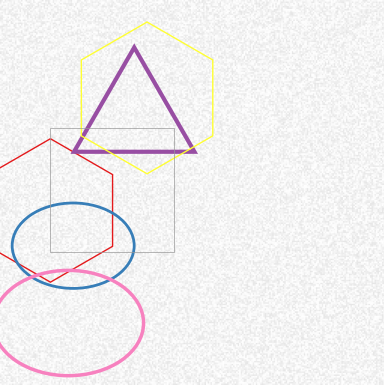[{"shape": "hexagon", "thickness": 1, "radius": 0.93, "center": [0.131, 0.453]}, {"shape": "oval", "thickness": 2, "radius": 0.79, "center": [0.19, 0.362]}, {"shape": "triangle", "thickness": 3, "radius": 0.9, "center": [0.349, 0.696]}, {"shape": "hexagon", "thickness": 1, "radius": 0.99, "center": [0.382, 0.746]}, {"shape": "oval", "thickness": 2.5, "radius": 0.98, "center": [0.178, 0.161]}, {"shape": "square", "thickness": 0.5, "radius": 0.81, "center": [0.29, 0.506]}]